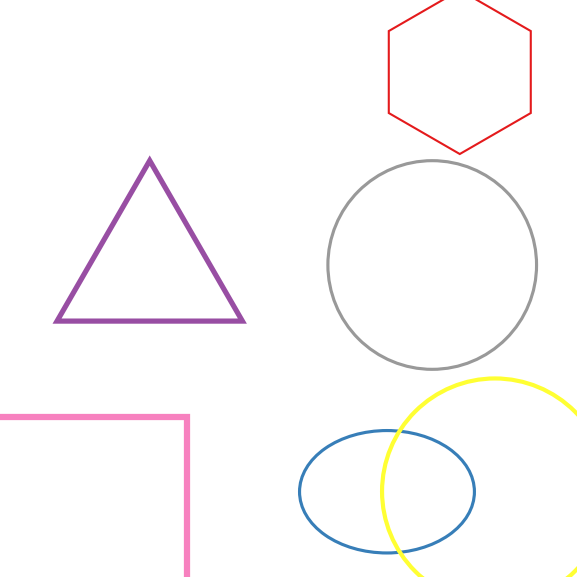[{"shape": "hexagon", "thickness": 1, "radius": 0.71, "center": [0.796, 0.874]}, {"shape": "oval", "thickness": 1.5, "radius": 0.76, "center": [0.67, 0.148]}, {"shape": "triangle", "thickness": 2.5, "radius": 0.93, "center": [0.259, 0.536]}, {"shape": "circle", "thickness": 2, "radius": 0.98, "center": [0.857, 0.148]}, {"shape": "square", "thickness": 3, "radius": 0.86, "center": [0.152, 0.107]}, {"shape": "circle", "thickness": 1.5, "radius": 0.9, "center": [0.748, 0.54]}]